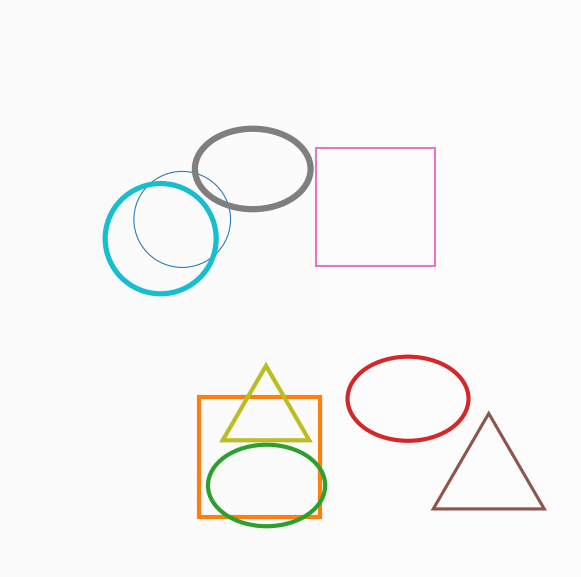[{"shape": "circle", "thickness": 0.5, "radius": 0.42, "center": [0.313, 0.619]}, {"shape": "square", "thickness": 2, "radius": 0.52, "center": [0.447, 0.208]}, {"shape": "oval", "thickness": 2, "radius": 0.5, "center": [0.459, 0.158]}, {"shape": "oval", "thickness": 2, "radius": 0.52, "center": [0.702, 0.309]}, {"shape": "triangle", "thickness": 1.5, "radius": 0.55, "center": [0.841, 0.173]}, {"shape": "square", "thickness": 1, "radius": 0.51, "center": [0.645, 0.641]}, {"shape": "oval", "thickness": 3, "radius": 0.5, "center": [0.435, 0.707]}, {"shape": "triangle", "thickness": 2, "radius": 0.43, "center": [0.458, 0.28]}, {"shape": "circle", "thickness": 2.5, "radius": 0.48, "center": [0.276, 0.586]}]